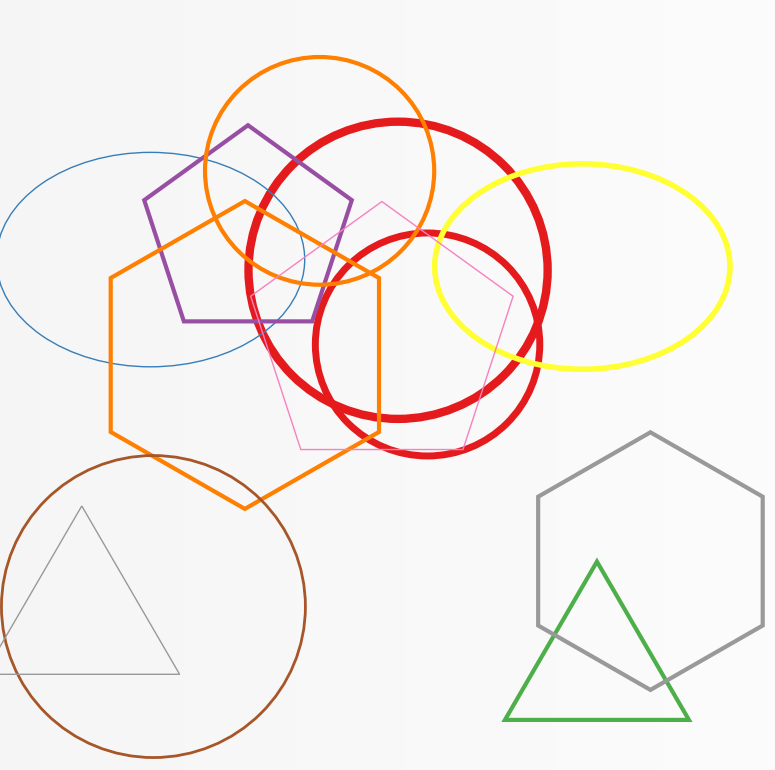[{"shape": "circle", "thickness": 3, "radius": 0.96, "center": [0.514, 0.649]}, {"shape": "circle", "thickness": 2.5, "radius": 0.72, "center": [0.552, 0.553]}, {"shape": "oval", "thickness": 0.5, "radius": 0.99, "center": [0.194, 0.663]}, {"shape": "triangle", "thickness": 1.5, "radius": 0.69, "center": [0.77, 0.134]}, {"shape": "pentagon", "thickness": 1.5, "radius": 0.7, "center": [0.32, 0.697]}, {"shape": "hexagon", "thickness": 1.5, "radius": 1.0, "center": [0.316, 0.539]}, {"shape": "circle", "thickness": 1.5, "radius": 0.74, "center": [0.412, 0.778]}, {"shape": "oval", "thickness": 2, "radius": 0.95, "center": [0.751, 0.654]}, {"shape": "circle", "thickness": 1, "radius": 0.98, "center": [0.198, 0.212]}, {"shape": "pentagon", "thickness": 0.5, "radius": 0.89, "center": [0.493, 0.56]}, {"shape": "hexagon", "thickness": 1.5, "radius": 0.84, "center": [0.839, 0.271]}, {"shape": "triangle", "thickness": 0.5, "radius": 0.73, "center": [0.106, 0.197]}]